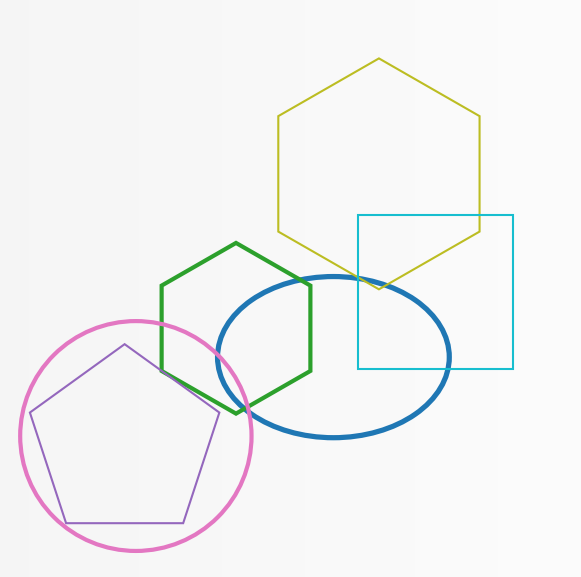[{"shape": "oval", "thickness": 2.5, "radius": 1.0, "center": [0.574, 0.381]}, {"shape": "hexagon", "thickness": 2, "radius": 0.74, "center": [0.406, 0.431]}, {"shape": "pentagon", "thickness": 1, "radius": 0.86, "center": [0.214, 0.232]}, {"shape": "circle", "thickness": 2, "radius": 1.0, "center": [0.234, 0.244]}, {"shape": "hexagon", "thickness": 1, "radius": 1.0, "center": [0.652, 0.698]}, {"shape": "square", "thickness": 1, "radius": 0.67, "center": [0.749, 0.493]}]